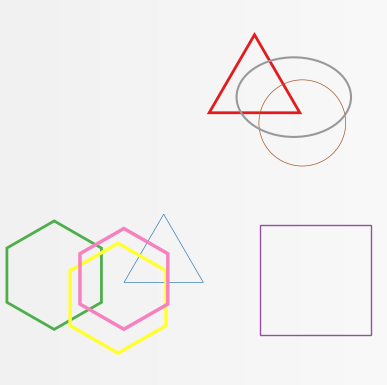[{"shape": "triangle", "thickness": 2, "radius": 0.68, "center": [0.657, 0.775]}, {"shape": "triangle", "thickness": 0.5, "radius": 0.59, "center": [0.422, 0.325]}, {"shape": "hexagon", "thickness": 2, "radius": 0.7, "center": [0.14, 0.285]}, {"shape": "square", "thickness": 1, "radius": 0.72, "center": [0.814, 0.273]}, {"shape": "hexagon", "thickness": 2.5, "radius": 0.71, "center": [0.305, 0.225]}, {"shape": "circle", "thickness": 0.5, "radius": 0.56, "center": [0.78, 0.681]}, {"shape": "hexagon", "thickness": 2.5, "radius": 0.65, "center": [0.32, 0.276]}, {"shape": "oval", "thickness": 1.5, "radius": 0.74, "center": [0.758, 0.748]}]